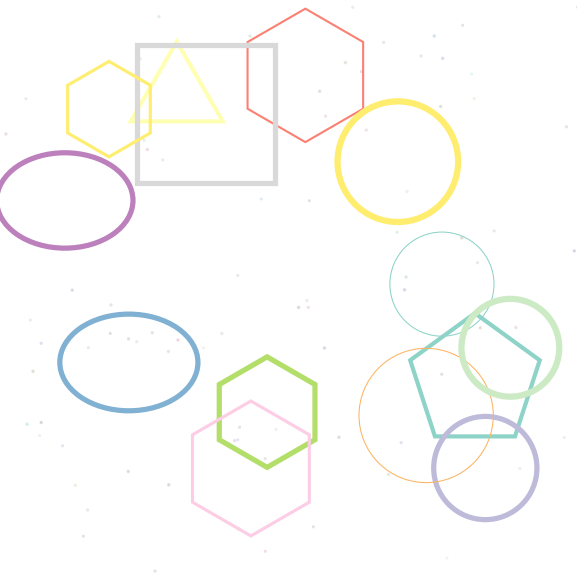[{"shape": "pentagon", "thickness": 2, "radius": 0.59, "center": [0.822, 0.339]}, {"shape": "circle", "thickness": 0.5, "radius": 0.45, "center": [0.765, 0.507]}, {"shape": "triangle", "thickness": 2, "radius": 0.46, "center": [0.306, 0.835]}, {"shape": "circle", "thickness": 2.5, "radius": 0.45, "center": [0.84, 0.189]}, {"shape": "hexagon", "thickness": 1, "radius": 0.58, "center": [0.529, 0.869]}, {"shape": "oval", "thickness": 2.5, "radius": 0.6, "center": [0.223, 0.372]}, {"shape": "circle", "thickness": 0.5, "radius": 0.58, "center": [0.738, 0.28]}, {"shape": "hexagon", "thickness": 2.5, "radius": 0.48, "center": [0.463, 0.286]}, {"shape": "hexagon", "thickness": 1.5, "radius": 0.58, "center": [0.434, 0.188]}, {"shape": "square", "thickness": 2.5, "radius": 0.6, "center": [0.357, 0.802]}, {"shape": "oval", "thickness": 2.5, "radius": 0.59, "center": [0.112, 0.652]}, {"shape": "circle", "thickness": 3, "radius": 0.42, "center": [0.884, 0.397]}, {"shape": "circle", "thickness": 3, "radius": 0.52, "center": [0.689, 0.719]}, {"shape": "hexagon", "thickness": 1.5, "radius": 0.41, "center": [0.189, 0.81]}]